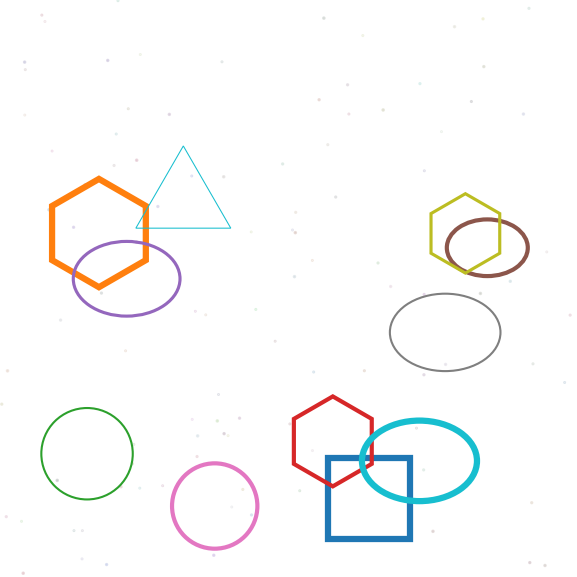[{"shape": "square", "thickness": 3, "radius": 0.35, "center": [0.639, 0.136]}, {"shape": "hexagon", "thickness": 3, "radius": 0.47, "center": [0.171, 0.596]}, {"shape": "circle", "thickness": 1, "radius": 0.4, "center": [0.151, 0.213]}, {"shape": "hexagon", "thickness": 2, "radius": 0.39, "center": [0.576, 0.235]}, {"shape": "oval", "thickness": 1.5, "radius": 0.46, "center": [0.219, 0.516]}, {"shape": "oval", "thickness": 2, "radius": 0.35, "center": [0.844, 0.57]}, {"shape": "circle", "thickness": 2, "radius": 0.37, "center": [0.372, 0.123]}, {"shape": "oval", "thickness": 1, "radius": 0.48, "center": [0.771, 0.424]}, {"shape": "hexagon", "thickness": 1.5, "radius": 0.34, "center": [0.806, 0.595]}, {"shape": "oval", "thickness": 3, "radius": 0.5, "center": [0.726, 0.201]}, {"shape": "triangle", "thickness": 0.5, "radius": 0.47, "center": [0.317, 0.651]}]